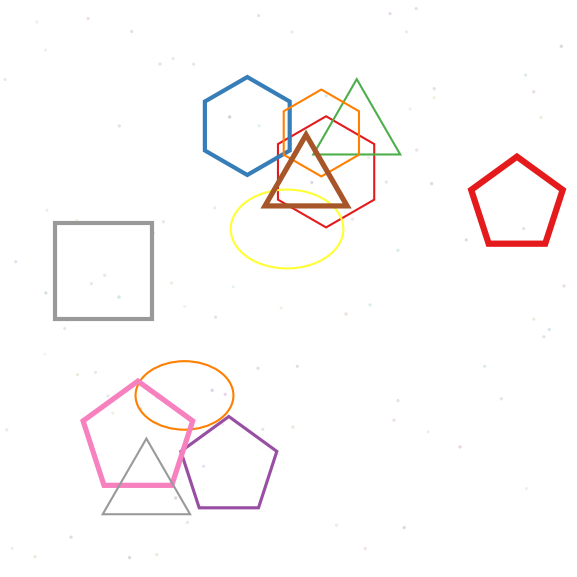[{"shape": "pentagon", "thickness": 3, "radius": 0.42, "center": [0.895, 0.645]}, {"shape": "hexagon", "thickness": 1, "radius": 0.48, "center": [0.565, 0.702]}, {"shape": "hexagon", "thickness": 2, "radius": 0.42, "center": [0.428, 0.781]}, {"shape": "triangle", "thickness": 1, "radius": 0.43, "center": [0.618, 0.775]}, {"shape": "pentagon", "thickness": 1.5, "radius": 0.44, "center": [0.396, 0.191]}, {"shape": "oval", "thickness": 1, "radius": 0.42, "center": [0.319, 0.314]}, {"shape": "hexagon", "thickness": 1, "radius": 0.38, "center": [0.556, 0.769]}, {"shape": "oval", "thickness": 1, "radius": 0.49, "center": [0.497, 0.603]}, {"shape": "triangle", "thickness": 2.5, "radius": 0.41, "center": [0.53, 0.684]}, {"shape": "pentagon", "thickness": 2.5, "radius": 0.5, "center": [0.239, 0.239]}, {"shape": "square", "thickness": 2, "radius": 0.42, "center": [0.179, 0.53]}, {"shape": "triangle", "thickness": 1, "radius": 0.44, "center": [0.253, 0.152]}]